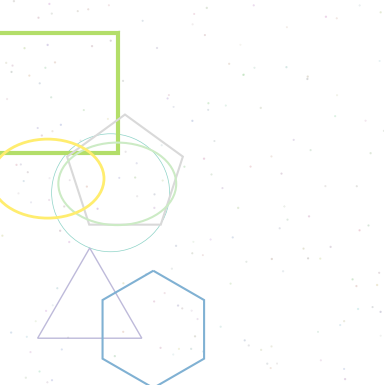[{"shape": "circle", "thickness": 0.5, "radius": 0.77, "center": [0.287, 0.499]}, {"shape": "triangle", "thickness": 1, "radius": 0.78, "center": [0.233, 0.2]}, {"shape": "hexagon", "thickness": 1.5, "radius": 0.76, "center": [0.398, 0.145]}, {"shape": "square", "thickness": 3, "radius": 0.78, "center": [0.151, 0.759]}, {"shape": "pentagon", "thickness": 1.5, "radius": 0.79, "center": [0.325, 0.544]}, {"shape": "oval", "thickness": 1.5, "radius": 0.77, "center": [0.305, 0.523]}, {"shape": "oval", "thickness": 2, "radius": 0.73, "center": [0.124, 0.536]}]